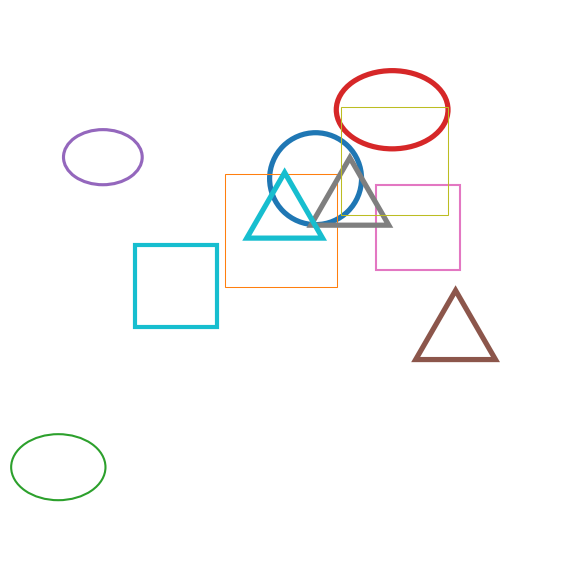[{"shape": "circle", "thickness": 2.5, "radius": 0.4, "center": [0.546, 0.69]}, {"shape": "square", "thickness": 0.5, "radius": 0.49, "center": [0.487, 0.6]}, {"shape": "oval", "thickness": 1, "radius": 0.41, "center": [0.101, 0.19]}, {"shape": "oval", "thickness": 2.5, "radius": 0.48, "center": [0.679, 0.809]}, {"shape": "oval", "thickness": 1.5, "radius": 0.34, "center": [0.178, 0.727]}, {"shape": "triangle", "thickness": 2.5, "radius": 0.4, "center": [0.789, 0.416]}, {"shape": "square", "thickness": 1, "radius": 0.37, "center": [0.723, 0.605]}, {"shape": "triangle", "thickness": 2.5, "radius": 0.39, "center": [0.606, 0.648]}, {"shape": "square", "thickness": 0.5, "radius": 0.46, "center": [0.684, 0.72]}, {"shape": "triangle", "thickness": 2.5, "radius": 0.38, "center": [0.493, 0.625]}, {"shape": "square", "thickness": 2, "radius": 0.35, "center": [0.305, 0.503]}]